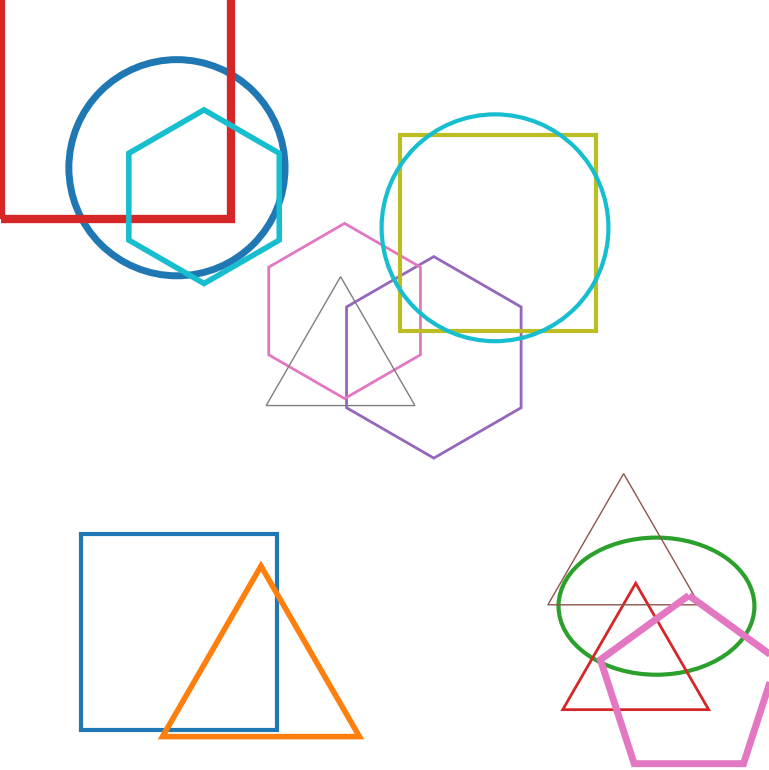[{"shape": "circle", "thickness": 2.5, "radius": 0.7, "center": [0.23, 0.782]}, {"shape": "square", "thickness": 1.5, "radius": 0.64, "center": [0.232, 0.179]}, {"shape": "triangle", "thickness": 2, "radius": 0.74, "center": [0.339, 0.117]}, {"shape": "oval", "thickness": 1.5, "radius": 0.64, "center": [0.853, 0.213]}, {"shape": "square", "thickness": 3, "radius": 0.75, "center": [0.151, 0.865]}, {"shape": "triangle", "thickness": 1, "radius": 0.55, "center": [0.826, 0.133]}, {"shape": "hexagon", "thickness": 1, "radius": 0.65, "center": [0.563, 0.536]}, {"shape": "triangle", "thickness": 0.5, "radius": 0.57, "center": [0.81, 0.271]}, {"shape": "hexagon", "thickness": 1, "radius": 0.57, "center": [0.448, 0.596]}, {"shape": "pentagon", "thickness": 2.5, "radius": 0.6, "center": [0.895, 0.106]}, {"shape": "triangle", "thickness": 0.5, "radius": 0.56, "center": [0.442, 0.529]}, {"shape": "square", "thickness": 1.5, "radius": 0.64, "center": [0.647, 0.698]}, {"shape": "circle", "thickness": 1.5, "radius": 0.74, "center": [0.643, 0.704]}, {"shape": "hexagon", "thickness": 2, "radius": 0.56, "center": [0.265, 0.745]}]